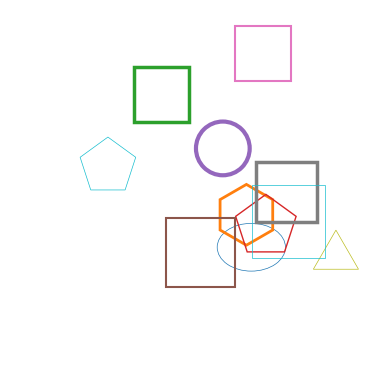[{"shape": "oval", "thickness": 0.5, "radius": 0.44, "center": [0.653, 0.358]}, {"shape": "hexagon", "thickness": 2, "radius": 0.39, "center": [0.64, 0.442]}, {"shape": "square", "thickness": 2.5, "radius": 0.36, "center": [0.42, 0.754]}, {"shape": "pentagon", "thickness": 1, "radius": 0.41, "center": [0.691, 0.413]}, {"shape": "circle", "thickness": 3, "radius": 0.35, "center": [0.579, 0.615]}, {"shape": "square", "thickness": 1.5, "radius": 0.45, "center": [0.521, 0.344]}, {"shape": "square", "thickness": 1.5, "radius": 0.36, "center": [0.683, 0.861]}, {"shape": "square", "thickness": 2.5, "radius": 0.39, "center": [0.744, 0.502]}, {"shape": "triangle", "thickness": 0.5, "radius": 0.34, "center": [0.873, 0.335]}, {"shape": "square", "thickness": 0.5, "radius": 0.47, "center": [0.749, 0.424]}, {"shape": "pentagon", "thickness": 0.5, "radius": 0.38, "center": [0.28, 0.568]}]